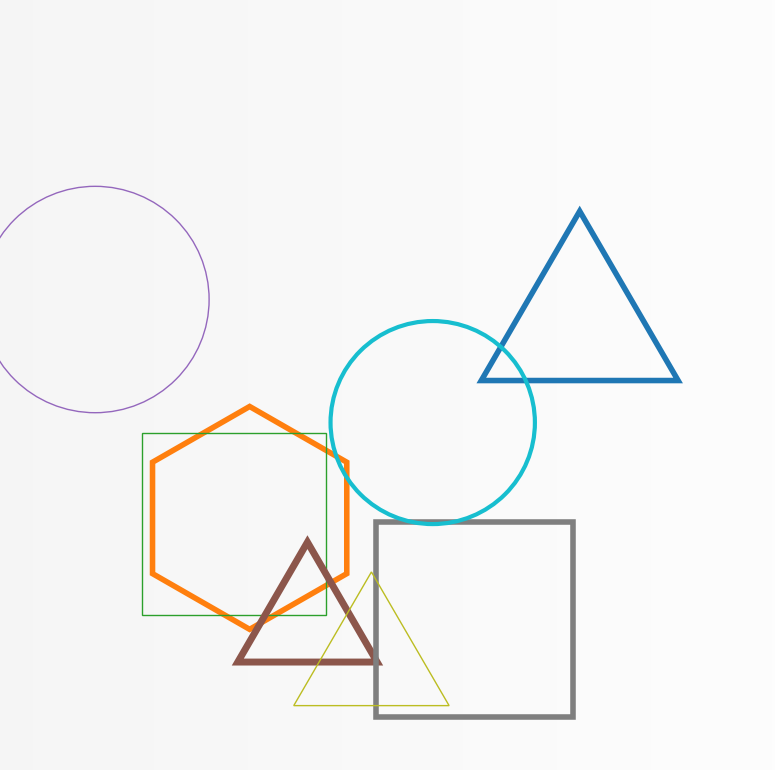[{"shape": "triangle", "thickness": 2, "radius": 0.73, "center": [0.748, 0.579]}, {"shape": "hexagon", "thickness": 2, "radius": 0.72, "center": [0.322, 0.327]}, {"shape": "square", "thickness": 0.5, "radius": 0.59, "center": [0.302, 0.319]}, {"shape": "circle", "thickness": 0.5, "radius": 0.74, "center": [0.123, 0.611]}, {"shape": "triangle", "thickness": 2.5, "radius": 0.52, "center": [0.397, 0.192]}, {"shape": "square", "thickness": 2, "radius": 0.63, "center": [0.612, 0.195]}, {"shape": "triangle", "thickness": 0.5, "radius": 0.58, "center": [0.479, 0.141]}, {"shape": "circle", "thickness": 1.5, "radius": 0.66, "center": [0.558, 0.451]}]